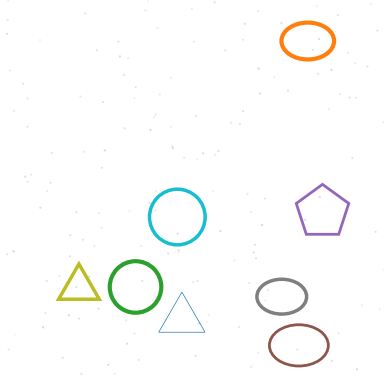[{"shape": "triangle", "thickness": 0.5, "radius": 0.35, "center": [0.473, 0.172]}, {"shape": "oval", "thickness": 3, "radius": 0.34, "center": [0.799, 0.893]}, {"shape": "circle", "thickness": 3, "radius": 0.33, "center": [0.352, 0.255]}, {"shape": "pentagon", "thickness": 2, "radius": 0.36, "center": [0.838, 0.449]}, {"shape": "oval", "thickness": 2, "radius": 0.38, "center": [0.776, 0.103]}, {"shape": "oval", "thickness": 2.5, "radius": 0.32, "center": [0.732, 0.229]}, {"shape": "triangle", "thickness": 2.5, "radius": 0.31, "center": [0.205, 0.253]}, {"shape": "circle", "thickness": 2.5, "radius": 0.36, "center": [0.461, 0.436]}]